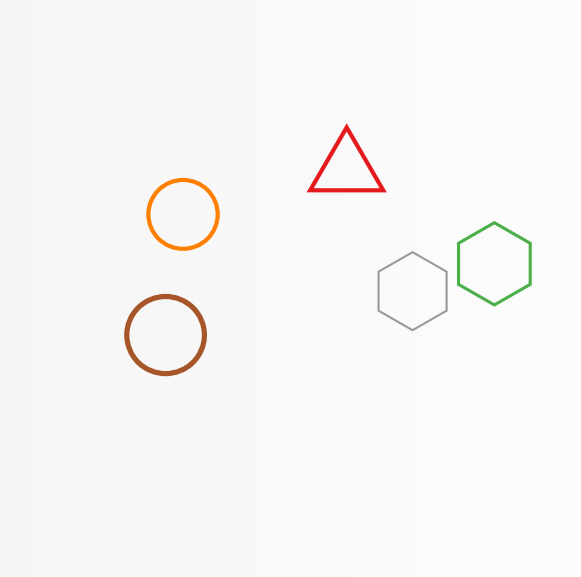[{"shape": "triangle", "thickness": 2, "radius": 0.36, "center": [0.596, 0.706]}, {"shape": "hexagon", "thickness": 1.5, "radius": 0.36, "center": [0.851, 0.542]}, {"shape": "circle", "thickness": 2, "radius": 0.3, "center": [0.315, 0.628]}, {"shape": "circle", "thickness": 2.5, "radius": 0.33, "center": [0.285, 0.419]}, {"shape": "hexagon", "thickness": 1, "radius": 0.34, "center": [0.71, 0.495]}]